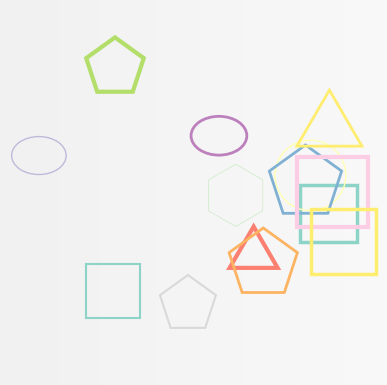[{"shape": "square", "thickness": 2.5, "radius": 0.37, "center": [0.847, 0.445]}, {"shape": "square", "thickness": 1.5, "radius": 0.35, "center": [0.291, 0.245]}, {"shape": "circle", "thickness": 1, "radius": 0.46, "center": [0.801, 0.544]}, {"shape": "oval", "thickness": 1, "radius": 0.35, "center": [0.1, 0.596]}, {"shape": "triangle", "thickness": 3, "radius": 0.36, "center": [0.655, 0.34]}, {"shape": "pentagon", "thickness": 2, "radius": 0.49, "center": [0.788, 0.525]}, {"shape": "pentagon", "thickness": 2, "radius": 0.46, "center": [0.679, 0.315]}, {"shape": "pentagon", "thickness": 3, "radius": 0.39, "center": [0.297, 0.825]}, {"shape": "square", "thickness": 3, "radius": 0.46, "center": [0.857, 0.502]}, {"shape": "pentagon", "thickness": 1.5, "radius": 0.38, "center": [0.485, 0.21]}, {"shape": "oval", "thickness": 2, "radius": 0.36, "center": [0.565, 0.647]}, {"shape": "hexagon", "thickness": 0.5, "radius": 0.4, "center": [0.608, 0.493]}, {"shape": "square", "thickness": 2.5, "radius": 0.42, "center": [0.887, 0.373]}, {"shape": "triangle", "thickness": 2, "radius": 0.49, "center": [0.85, 0.669]}]